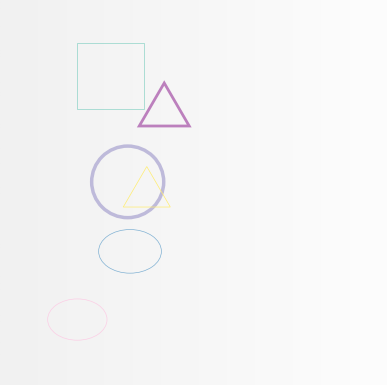[{"shape": "square", "thickness": 0.5, "radius": 0.43, "center": [0.286, 0.803]}, {"shape": "circle", "thickness": 2.5, "radius": 0.46, "center": [0.33, 0.528]}, {"shape": "oval", "thickness": 0.5, "radius": 0.4, "center": [0.336, 0.347]}, {"shape": "oval", "thickness": 0.5, "radius": 0.38, "center": [0.2, 0.17]}, {"shape": "triangle", "thickness": 2, "radius": 0.37, "center": [0.424, 0.71]}, {"shape": "triangle", "thickness": 0.5, "radius": 0.35, "center": [0.379, 0.497]}]